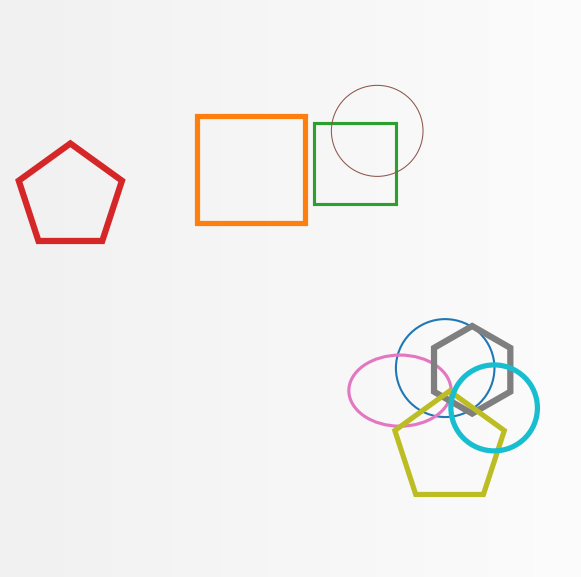[{"shape": "circle", "thickness": 1, "radius": 0.42, "center": [0.766, 0.362]}, {"shape": "square", "thickness": 2.5, "radius": 0.46, "center": [0.432, 0.705]}, {"shape": "square", "thickness": 1.5, "radius": 0.35, "center": [0.611, 0.715]}, {"shape": "pentagon", "thickness": 3, "radius": 0.47, "center": [0.121, 0.657]}, {"shape": "circle", "thickness": 0.5, "radius": 0.39, "center": [0.649, 0.773]}, {"shape": "oval", "thickness": 1.5, "radius": 0.44, "center": [0.688, 0.323]}, {"shape": "hexagon", "thickness": 3, "radius": 0.38, "center": [0.812, 0.359]}, {"shape": "pentagon", "thickness": 2.5, "radius": 0.5, "center": [0.773, 0.223]}, {"shape": "circle", "thickness": 2.5, "radius": 0.37, "center": [0.85, 0.293]}]